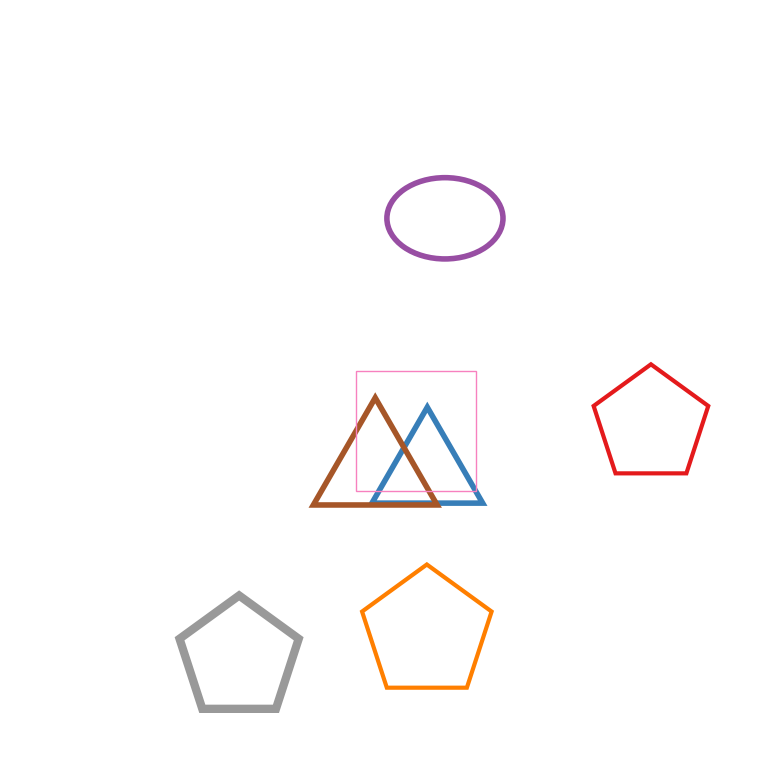[{"shape": "pentagon", "thickness": 1.5, "radius": 0.39, "center": [0.845, 0.449]}, {"shape": "triangle", "thickness": 2, "radius": 0.42, "center": [0.555, 0.388]}, {"shape": "oval", "thickness": 2, "radius": 0.38, "center": [0.578, 0.716]}, {"shape": "pentagon", "thickness": 1.5, "radius": 0.44, "center": [0.554, 0.178]}, {"shape": "triangle", "thickness": 2, "radius": 0.46, "center": [0.487, 0.391]}, {"shape": "square", "thickness": 0.5, "radius": 0.39, "center": [0.54, 0.441]}, {"shape": "pentagon", "thickness": 3, "radius": 0.41, "center": [0.311, 0.145]}]